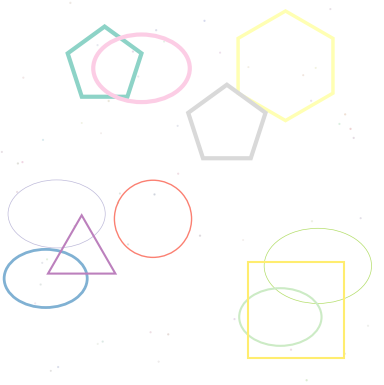[{"shape": "pentagon", "thickness": 3, "radius": 0.5, "center": [0.272, 0.83]}, {"shape": "hexagon", "thickness": 2.5, "radius": 0.71, "center": [0.742, 0.829]}, {"shape": "oval", "thickness": 0.5, "radius": 0.63, "center": [0.147, 0.444]}, {"shape": "circle", "thickness": 1, "radius": 0.5, "center": [0.397, 0.432]}, {"shape": "oval", "thickness": 2, "radius": 0.54, "center": [0.119, 0.277]}, {"shape": "oval", "thickness": 0.5, "radius": 0.7, "center": [0.826, 0.309]}, {"shape": "oval", "thickness": 3, "radius": 0.63, "center": [0.368, 0.823]}, {"shape": "pentagon", "thickness": 3, "radius": 0.53, "center": [0.589, 0.674]}, {"shape": "triangle", "thickness": 1.5, "radius": 0.51, "center": [0.212, 0.34]}, {"shape": "oval", "thickness": 1.5, "radius": 0.53, "center": [0.728, 0.177]}, {"shape": "square", "thickness": 1.5, "radius": 0.62, "center": [0.769, 0.196]}]